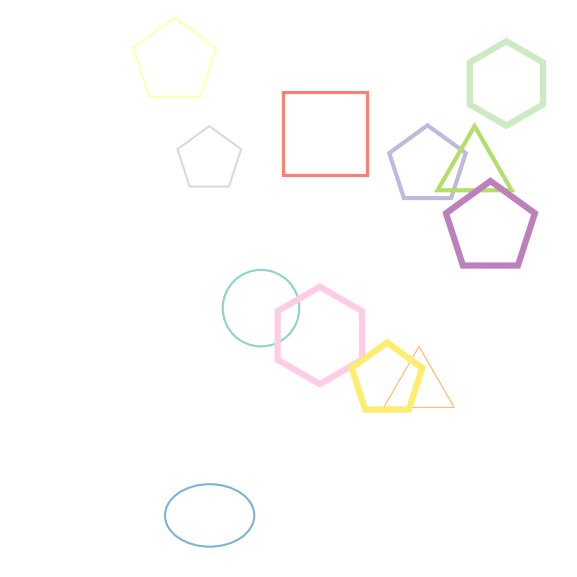[{"shape": "circle", "thickness": 1, "radius": 0.33, "center": [0.452, 0.466]}, {"shape": "pentagon", "thickness": 1, "radius": 0.38, "center": [0.303, 0.893]}, {"shape": "pentagon", "thickness": 2, "radius": 0.35, "center": [0.74, 0.713]}, {"shape": "square", "thickness": 1.5, "radius": 0.36, "center": [0.563, 0.768]}, {"shape": "oval", "thickness": 1, "radius": 0.39, "center": [0.363, 0.107]}, {"shape": "triangle", "thickness": 0.5, "radius": 0.35, "center": [0.726, 0.329]}, {"shape": "triangle", "thickness": 2, "radius": 0.37, "center": [0.822, 0.707]}, {"shape": "hexagon", "thickness": 3, "radius": 0.42, "center": [0.554, 0.418]}, {"shape": "pentagon", "thickness": 1, "radius": 0.29, "center": [0.362, 0.723]}, {"shape": "pentagon", "thickness": 3, "radius": 0.4, "center": [0.849, 0.605]}, {"shape": "hexagon", "thickness": 3, "radius": 0.37, "center": [0.877, 0.855]}, {"shape": "pentagon", "thickness": 3, "radius": 0.32, "center": [0.67, 0.342]}]